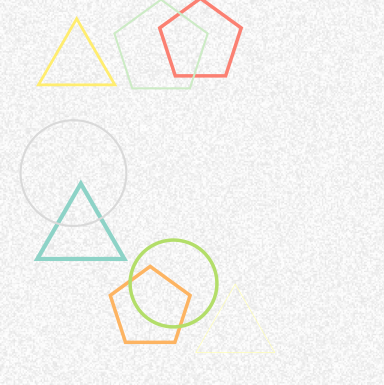[{"shape": "triangle", "thickness": 3, "radius": 0.65, "center": [0.21, 0.393]}, {"shape": "triangle", "thickness": 0.5, "radius": 0.59, "center": [0.611, 0.143]}, {"shape": "pentagon", "thickness": 2.5, "radius": 0.56, "center": [0.521, 0.893]}, {"shape": "pentagon", "thickness": 2.5, "radius": 0.55, "center": [0.39, 0.199]}, {"shape": "circle", "thickness": 2.5, "radius": 0.56, "center": [0.451, 0.264]}, {"shape": "circle", "thickness": 1.5, "radius": 0.69, "center": [0.191, 0.55]}, {"shape": "pentagon", "thickness": 1.5, "radius": 0.64, "center": [0.418, 0.874]}, {"shape": "triangle", "thickness": 2, "radius": 0.57, "center": [0.199, 0.837]}]